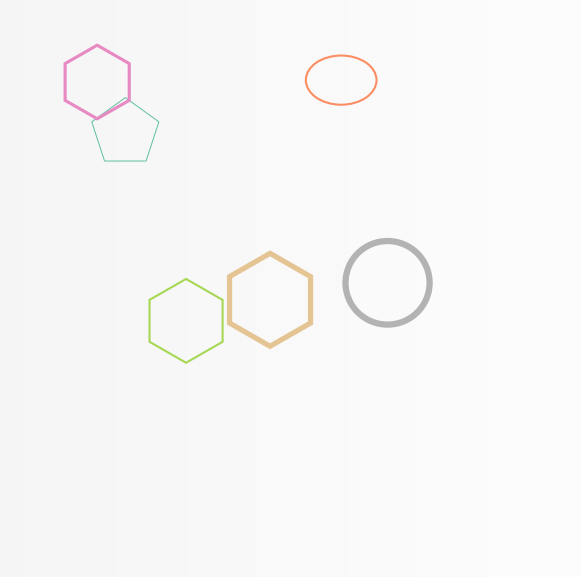[{"shape": "pentagon", "thickness": 0.5, "radius": 0.3, "center": [0.216, 0.769]}, {"shape": "oval", "thickness": 1, "radius": 0.3, "center": [0.587, 0.86]}, {"shape": "hexagon", "thickness": 1.5, "radius": 0.32, "center": [0.167, 0.857]}, {"shape": "hexagon", "thickness": 1, "radius": 0.36, "center": [0.32, 0.444]}, {"shape": "hexagon", "thickness": 2.5, "radius": 0.4, "center": [0.465, 0.48]}, {"shape": "circle", "thickness": 3, "radius": 0.36, "center": [0.667, 0.509]}]